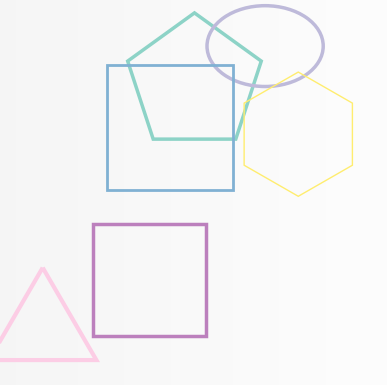[{"shape": "pentagon", "thickness": 2.5, "radius": 0.91, "center": [0.502, 0.785]}, {"shape": "oval", "thickness": 2.5, "radius": 0.75, "center": [0.684, 0.88]}, {"shape": "square", "thickness": 2, "radius": 0.81, "center": [0.439, 0.669]}, {"shape": "triangle", "thickness": 3, "radius": 0.8, "center": [0.11, 0.145]}, {"shape": "square", "thickness": 2.5, "radius": 0.73, "center": [0.386, 0.273]}, {"shape": "hexagon", "thickness": 1, "radius": 0.81, "center": [0.77, 0.651]}]